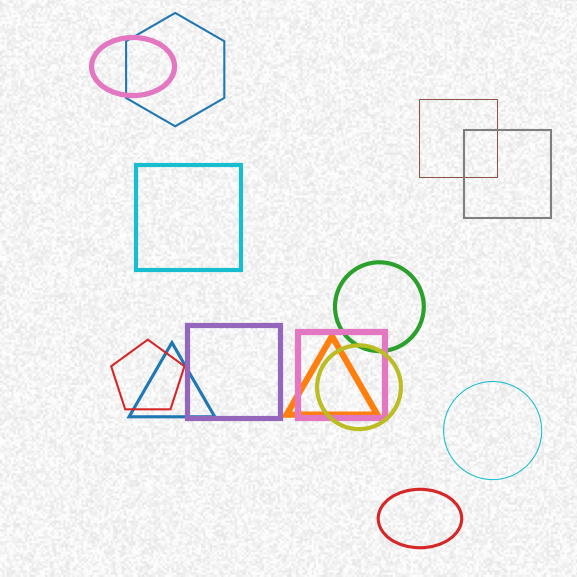[{"shape": "hexagon", "thickness": 1, "radius": 0.49, "center": [0.303, 0.879]}, {"shape": "triangle", "thickness": 1.5, "radius": 0.43, "center": [0.298, 0.32]}, {"shape": "triangle", "thickness": 3, "radius": 0.45, "center": [0.575, 0.326]}, {"shape": "circle", "thickness": 2, "radius": 0.38, "center": [0.657, 0.468]}, {"shape": "pentagon", "thickness": 1, "radius": 0.33, "center": [0.256, 0.344]}, {"shape": "oval", "thickness": 1.5, "radius": 0.36, "center": [0.727, 0.101]}, {"shape": "square", "thickness": 2.5, "radius": 0.4, "center": [0.405, 0.355]}, {"shape": "square", "thickness": 0.5, "radius": 0.34, "center": [0.793, 0.76]}, {"shape": "square", "thickness": 3, "radius": 0.37, "center": [0.591, 0.35]}, {"shape": "oval", "thickness": 2.5, "radius": 0.36, "center": [0.23, 0.884]}, {"shape": "square", "thickness": 1, "radius": 0.38, "center": [0.878, 0.698]}, {"shape": "circle", "thickness": 2, "radius": 0.36, "center": [0.622, 0.329]}, {"shape": "circle", "thickness": 0.5, "radius": 0.42, "center": [0.853, 0.254]}, {"shape": "square", "thickness": 2, "radius": 0.45, "center": [0.327, 0.622]}]